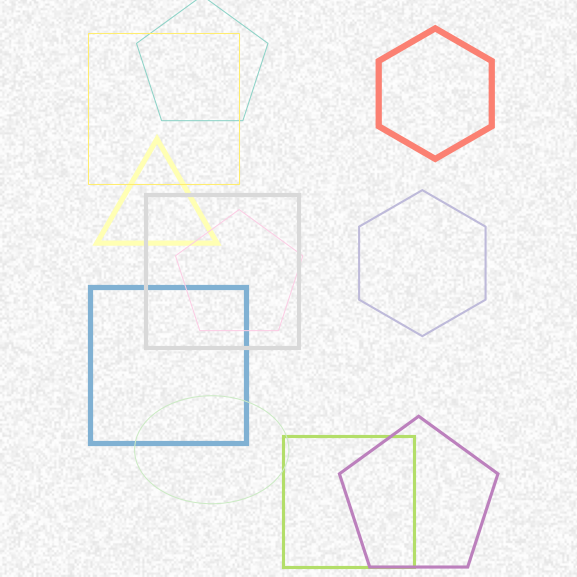[{"shape": "pentagon", "thickness": 0.5, "radius": 0.6, "center": [0.35, 0.887]}, {"shape": "triangle", "thickness": 2.5, "radius": 0.6, "center": [0.272, 0.638]}, {"shape": "hexagon", "thickness": 1, "radius": 0.63, "center": [0.731, 0.543]}, {"shape": "hexagon", "thickness": 3, "radius": 0.57, "center": [0.754, 0.837]}, {"shape": "square", "thickness": 2.5, "radius": 0.67, "center": [0.291, 0.367]}, {"shape": "square", "thickness": 1.5, "radius": 0.57, "center": [0.604, 0.131]}, {"shape": "pentagon", "thickness": 0.5, "radius": 0.58, "center": [0.414, 0.52]}, {"shape": "square", "thickness": 2, "radius": 0.66, "center": [0.386, 0.529]}, {"shape": "pentagon", "thickness": 1.5, "radius": 0.72, "center": [0.725, 0.134]}, {"shape": "oval", "thickness": 0.5, "radius": 0.67, "center": [0.367, 0.22]}, {"shape": "square", "thickness": 0.5, "radius": 0.66, "center": [0.283, 0.812]}]